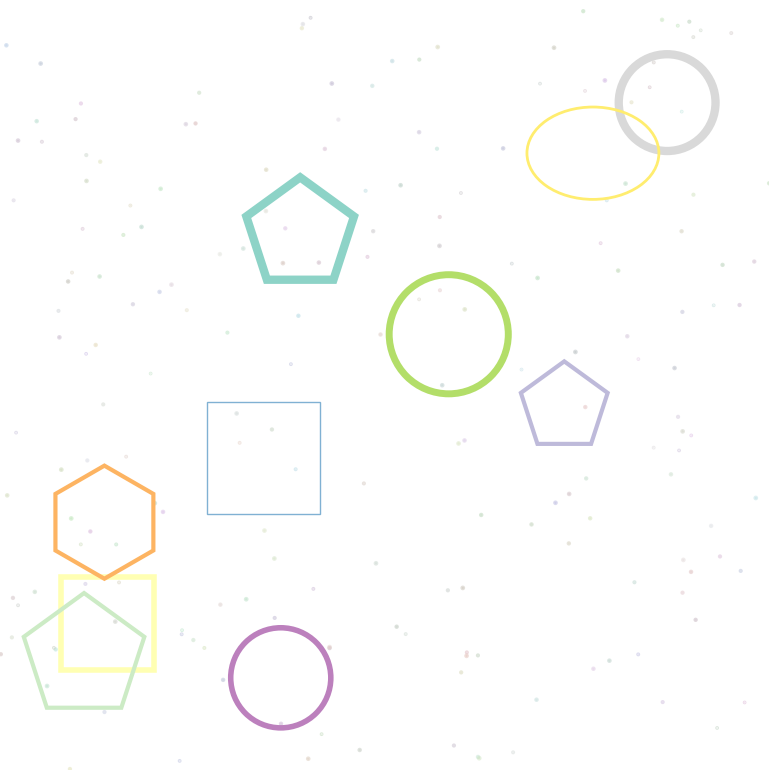[{"shape": "pentagon", "thickness": 3, "radius": 0.37, "center": [0.39, 0.696]}, {"shape": "square", "thickness": 2, "radius": 0.3, "center": [0.14, 0.19]}, {"shape": "pentagon", "thickness": 1.5, "radius": 0.3, "center": [0.733, 0.471]}, {"shape": "square", "thickness": 0.5, "radius": 0.36, "center": [0.342, 0.405]}, {"shape": "hexagon", "thickness": 1.5, "radius": 0.37, "center": [0.136, 0.322]}, {"shape": "circle", "thickness": 2.5, "radius": 0.39, "center": [0.583, 0.566]}, {"shape": "circle", "thickness": 3, "radius": 0.31, "center": [0.866, 0.867]}, {"shape": "circle", "thickness": 2, "radius": 0.32, "center": [0.365, 0.12]}, {"shape": "pentagon", "thickness": 1.5, "radius": 0.41, "center": [0.109, 0.147]}, {"shape": "oval", "thickness": 1, "radius": 0.43, "center": [0.77, 0.801]}]